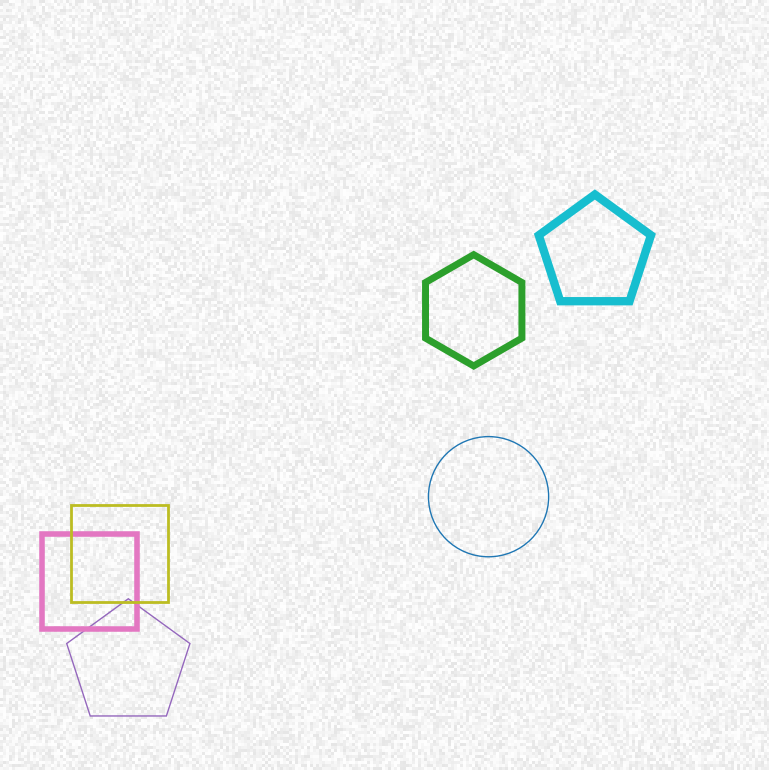[{"shape": "circle", "thickness": 0.5, "radius": 0.39, "center": [0.634, 0.355]}, {"shape": "hexagon", "thickness": 2.5, "radius": 0.36, "center": [0.615, 0.597]}, {"shape": "pentagon", "thickness": 0.5, "radius": 0.42, "center": [0.167, 0.138]}, {"shape": "square", "thickness": 2, "radius": 0.31, "center": [0.116, 0.245]}, {"shape": "square", "thickness": 1, "radius": 0.32, "center": [0.155, 0.281]}, {"shape": "pentagon", "thickness": 3, "radius": 0.38, "center": [0.773, 0.671]}]